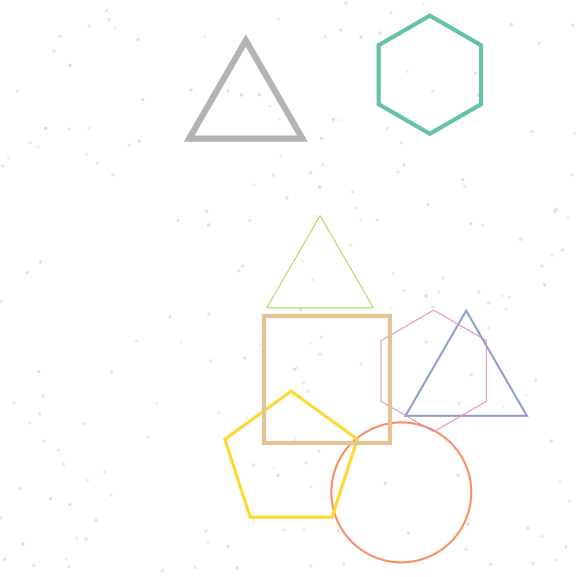[{"shape": "hexagon", "thickness": 2, "radius": 0.51, "center": [0.744, 0.87]}, {"shape": "circle", "thickness": 1, "radius": 0.61, "center": [0.695, 0.146]}, {"shape": "triangle", "thickness": 1, "radius": 0.61, "center": [0.807, 0.34]}, {"shape": "hexagon", "thickness": 0.5, "radius": 0.53, "center": [0.751, 0.357]}, {"shape": "triangle", "thickness": 0.5, "radius": 0.53, "center": [0.554, 0.519]}, {"shape": "pentagon", "thickness": 1.5, "radius": 0.6, "center": [0.504, 0.201]}, {"shape": "square", "thickness": 2, "radius": 0.55, "center": [0.566, 0.342]}, {"shape": "triangle", "thickness": 3, "radius": 0.57, "center": [0.426, 0.816]}]